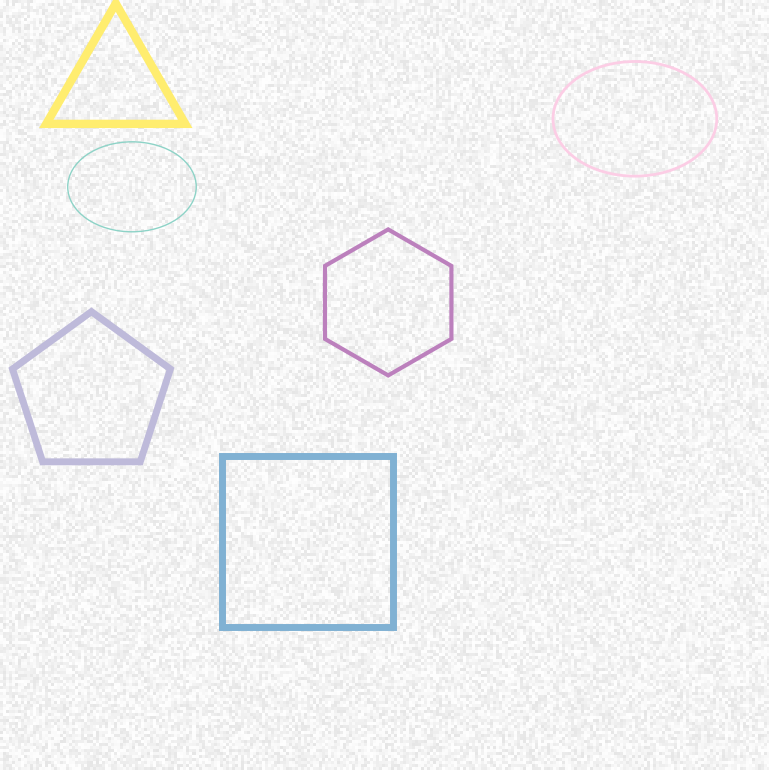[{"shape": "oval", "thickness": 0.5, "radius": 0.42, "center": [0.171, 0.757]}, {"shape": "pentagon", "thickness": 2.5, "radius": 0.54, "center": [0.119, 0.487]}, {"shape": "square", "thickness": 2.5, "radius": 0.55, "center": [0.399, 0.297]}, {"shape": "oval", "thickness": 1, "radius": 0.53, "center": [0.825, 0.846]}, {"shape": "hexagon", "thickness": 1.5, "radius": 0.47, "center": [0.504, 0.607]}, {"shape": "triangle", "thickness": 3, "radius": 0.52, "center": [0.15, 0.891]}]